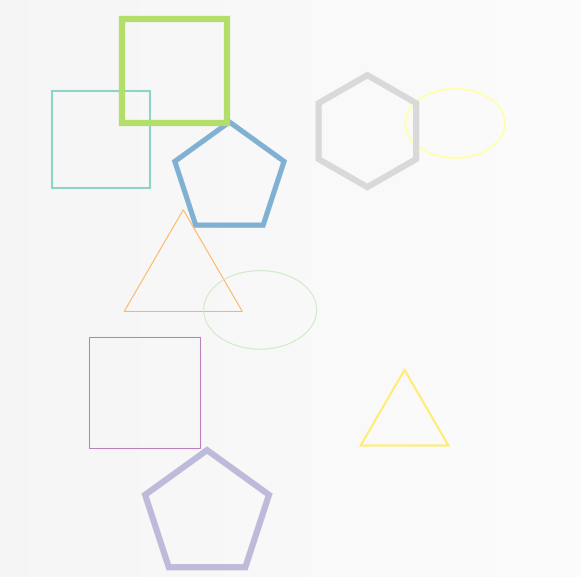[{"shape": "square", "thickness": 1, "radius": 0.42, "center": [0.174, 0.757]}, {"shape": "oval", "thickness": 1, "radius": 0.43, "center": [0.783, 0.786]}, {"shape": "pentagon", "thickness": 3, "radius": 0.56, "center": [0.356, 0.108]}, {"shape": "pentagon", "thickness": 2.5, "radius": 0.49, "center": [0.395, 0.689]}, {"shape": "triangle", "thickness": 0.5, "radius": 0.59, "center": [0.315, 0.518]}, {"shape": "square", "thickness": 3, "radius": 0.45, "center": [0.3, 0.877]}, {"shape": "hexagon", "thickness": 3, "radius": 0.48, "center": [0.632, 0.772]}, {"shape": "square", "thickness": 0.5, "radius": 0.48, "center": [0.248, 0.32]}, {"shape": "oval", "thickness": 0.5, "radius": 0.49, "center": [0.448, 0.463]}, {"shape": "triangle", "thickness": 1, "radius": 0.44, "center": [0.696, 0.271]}]